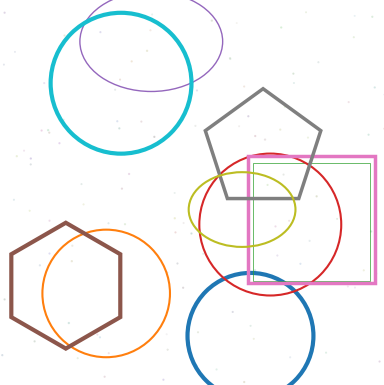[{"shape": "circle", "thickness": 3, "radius": 0.82, "center": [0.651, 0.128]}, {"shape": "circle", "thickness": 1.5, "radius": 0.83, "center": [0.276, 0.238]}, {"shape": "square", "thickness": 0.5, "radius": 0.76, "center": [0.809, 0.424]}, {"shape": "circle", "thickness": 1.5, "radius": 0.92, "center": [0.702, 0.417]}, {"shape": "oval", "thickness": 1, "radius": 0.93, "center": [0.393, 0.892]}, {"shape": "hexagon", "thickness": 3, "radius": 0.82, "center": [0.171, 0.258]}, {"shape": "square", "thickness": 2.5, "radius": 0.82, "center": [0.809, 0.429]}, {"shape": "pentagon", "thickness": 2.5, "radius": 0.79, "center": [0.683, 0.612]}, {"shape": "oval", "thickness": 1.5, "radius": 0.69, "center": [0.629, 0.456]}, {"shape": "circle", "thickness": 3, "radius": 0.91, "center": [0.314, 0.784]}]